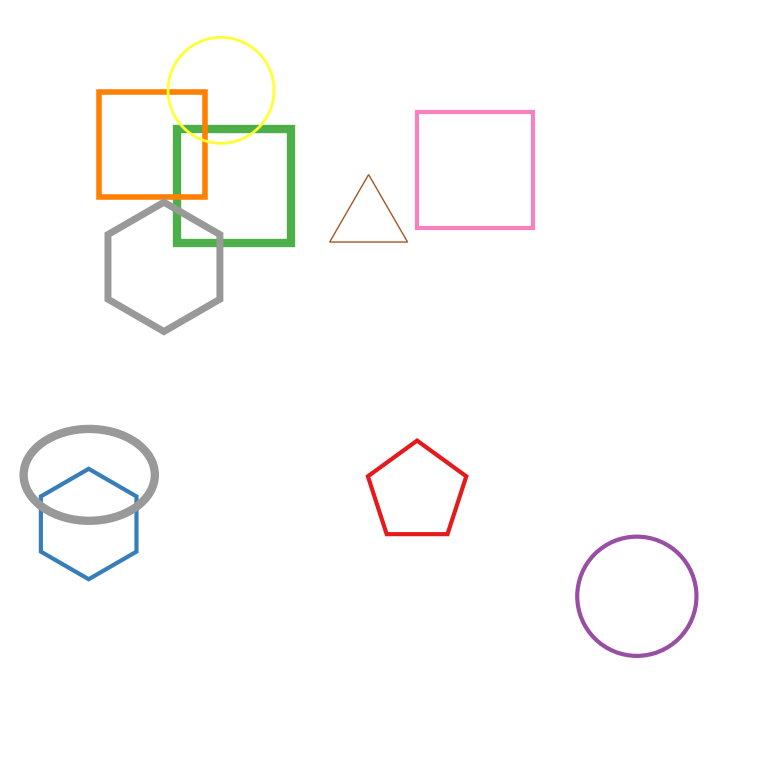[{"shape": "pentagon", "thickness": 1.5, "radius": 0.34, "center": [0.542, 0.361]}, {"shape": "hexagon", "thickness": 1.5, "radius": 0.36, "center": [0.115, 0.319]}, {"shape": "square", "thickness": 3, "radius": 0.37, "center": [0.304, 0.759]}, {"shape": "circle", "thickness": 1.5, "radius": 0.39, "center": [0.827, 0.226]}, {"shape": "square", "thickness": 2, "radius": 0.34, "center": [0.197, 0.813]}, {"shape": "circle", "thickness": 1, "radius": 0.34, "center": [0.287, 0.883]}, {"shape": "triangle", "thickness": 0.5, "radius": 0.29, "center": [0.479, 0.715]}, {"shape": "square", "thickness": 1.5, "radius": 0.38, "center": [0.617, 0.779]}, {"shape": "hexagon", "thickness": 2.5, "radius": 0.42, "center": [0.213, 0.653]}, {"shape": "oval", "thickness": 3, "radius": 0.43, "center": [0.116, 0.383]}]